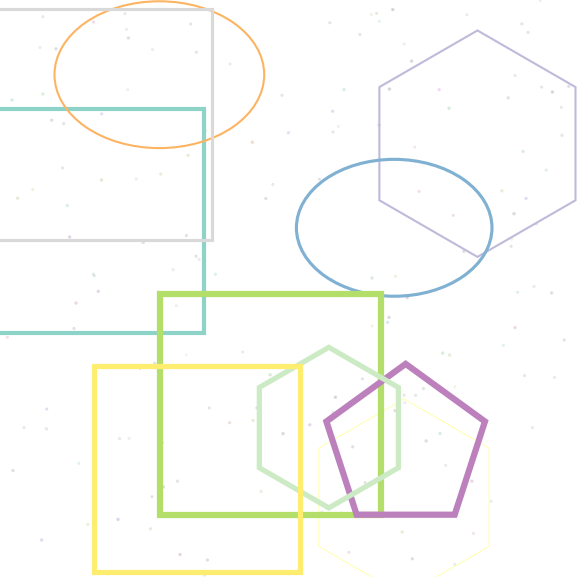[{"shape": "square", "thickness": 2, "radius": 0.97, "center": [0.16, 0.616]}, {"shape": "hexagon", "thickness": 0.5, "radius": 0.85, "center": [0.7, 0.138]}, {"shape": "hexagon", "thickness": 1, "radius": 0.98, "center": [0.827, 0.75]}, {"shape": "oval", "thickness": 1.5, "radius": 0.85, "center": [0.683, 0.605]}, {"shape": "oval", "thickness": 1, "radius": 0.91, "center": [0.276, 0.87]}, {"shape": "square", "thickness": 3, "radius": 0.96, "center": [0.468, 0.299]}, {"shape": "square", "thickness": 1.5, "radius": 1.0, "center": [0.167, 0.783]}, {"shape": "pentagon", "thickness": 3, "radius": 0.72, "center": [0.702, 0.225]}, {"shape": "hexagon", "thickness": 2.5, "radius": 0.7, "center": [0.569, 0.259]}, {"shape": "square", "thickness": 2.5, "radius": 0.89, "center": [0.34, 0.187]}]